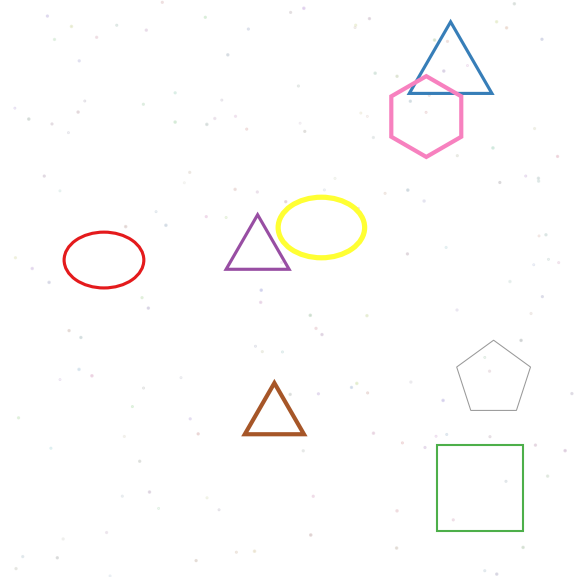[{"shape": "oval", "thickness": 1.5, "radius": 0.35, "center": [0.18, 0.549]}, {"shape": "triangle", "thickness": 1.5, "radius": 0.41, "center": [0.78, 0.879]}, {"shape": "square", "thickness": 1, "radius": 0.37, "center": [0.831, 0.154]}, {"shape": "triangle", "thickness": 1.5, "radius": 0.31, "center": [0.446, 0.564]}, {"shape": "oval", "thickness": 2.5, "radius": 0.37, "center": [0.557, 0.605]}, {"shape": "triangle", "thickness": 2, "radius": 0.3, "center": [0.475, 0.277]}, {"shape": "hexagon", "thickness": 2, "radius": 0.35, "center": [0.738, 0.797]}, {"shape": "pentagon", "thickness": 0.5, "radius": 0.34, "center": [0.855, 0.343]}]